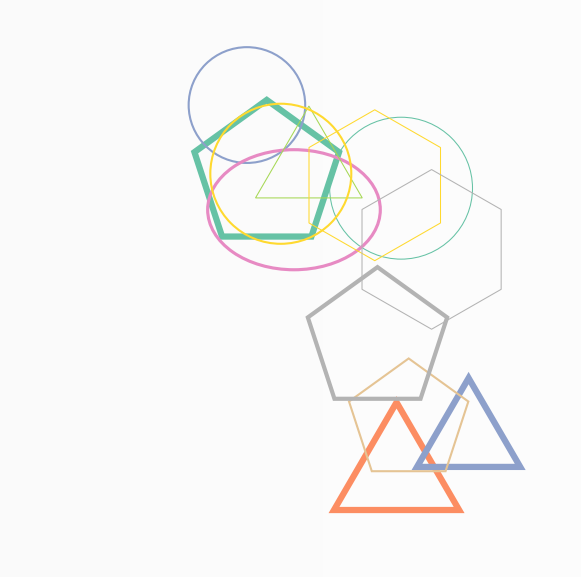[{"shape": "pentagon", "thickness": 3, "radius": 0.65, "center": [0.459, 0.695]}, {"shape": "circle", "thickness": 0.5, "radius": 0.61, "center": [0.69, 0.673]}, {"shape": "triangle", "thickness": 3, "radius": 0.62, "center": [0.682, 0.178]}, {"shape": "circle", "thickness": 1, "radius": 0.5, "center": [0.425, 0.817]}, {"shape": "triangle", "thickness": 3, "radius": 0.51, "center": [0.806, 0.242]}, {"shape": "oval", "thickness": 1.5, "radius": 0.74, "center": [0.506, 0.636]}, {"shape": "triangle", "thickness": 0.5, "radius": 0.53, "center": [0.531, 0.709]}, {"shape": "hexagon", "thickness": 0.5, "radius": 0.65, "center": [0.645, 0.678]}, {"shape": "circle", "thickness": 1, "radius": 0.61, "center": [0.483, 0.698]}, {"shape": "pentagon", "thickness": 1, "radius": 0.54, "center": [0.703, 0.27]}, {"shape": "pentagon", "thickness": 2, "radius": 0.63, "center": [0.649, 0.411]}, {"shape": "hexagon", "thickness": 0.5, "radius": 0.69, "center": [0.743, 0.567]}]